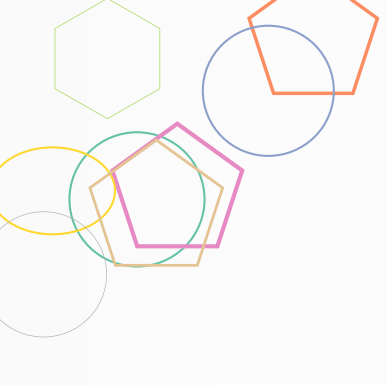[{"shape": "circle", "thickness": 1.5, "radius": 0.87, "center": [0.354, 0.482]}, {"shape": "pentagon", "thickness": 2.5, "radius": 0.87, "center": [0.808, 0.898]}, {"shape": "circle", "thickness": 1.5, "radius": 0.85, "center": [0.692, 0.764]}, {"shape": "pentagon", "thickness": 3, "radius": 0.88, "center": [0.458, 0.503]}, {"shape": "hexagon", "thickness": 0.5, "radius": 0.78, "center": [0.277, 0.848]}, {"shape": "oval", "thickness": 1.5, "radius": 0.81, "center": [0.135, 0.504]}, {"shape": "pentagon", "thickness": 2, "radius": 0.9, "center": [0.403, 0.456]}, {"shape": "circle", "thickness": 0.5, "radius": 0.81, "center": [0.112, 0.287]}]